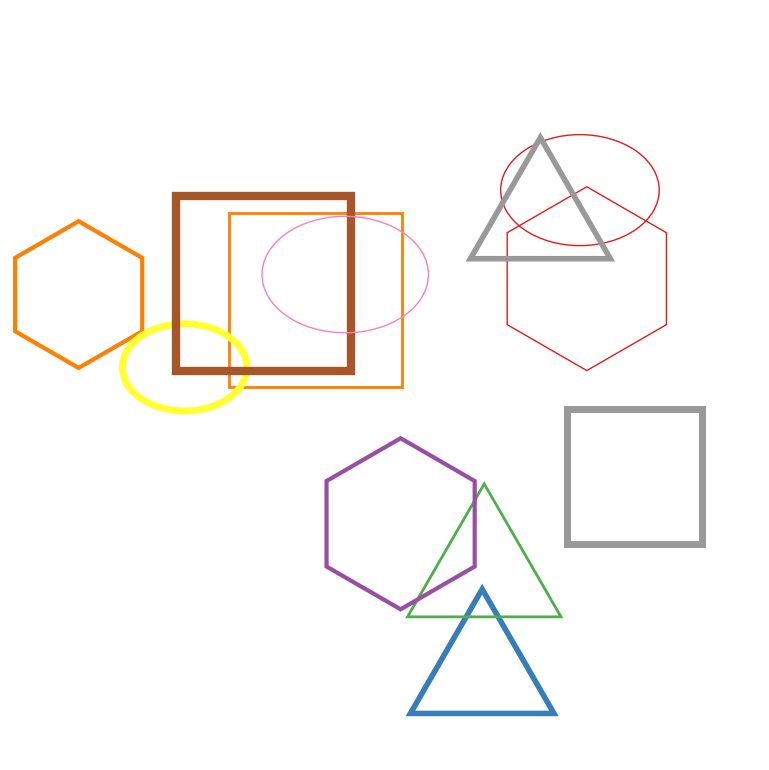[{"shape": "oval", "thickness": 0.5, "radius": 0.51, "center": [0.753, 0.753]}, {"shape": "hexagon", "thickness": 0.5, "radius": 0.6, "center": [0.762, 0.638]}, {"shape": "triangle", "thickness": 2, "radius": 0.54, "center": [0.626, 0.127]}, {"shape": "triangle", "thickness": 1, "radius": 0.58, "center": [0.629, 0.256]}, {"shape": "hexagon", "thickness": 1.5, "radius": 0.56, "center": [0.52, 0.32]}, {"shape": "square", "thickness": 1, "radius": 0.56, "center": [0.41, 0.61]}, {"shape": "hexagon", "thickness": 1.5, "radius": 0.48, "center": [0.102, 0.617]}, {"shape": "oval", "thickness": 2.5, "radius": 0.4, "center": [0.24, 0.523]}, {"shape": "square", "thickness": 3, "radius": 0.57, "center": [0.342, 0.632]}, {"shape": "oval", "thickness": 0.5, "radius": 0.54, "center": [0.448, 0.643]}, {"shape": "triangle", "thickness": 2, "radius": 0.52, "center": [0.702, 0.716]}, {"shape": "square", "thickness": 2.5, "radius": 0.44, "center": [0.824, 0.381]}]